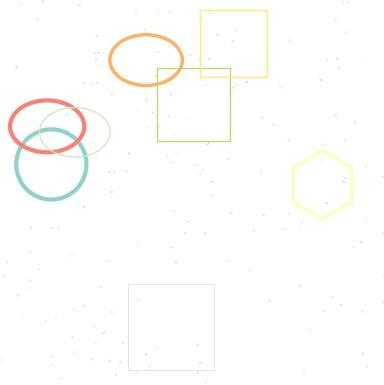[{"shape": "circle", "thickness": 3, "radius": 0.46, "center": [0.133, 0.573]}, {"shape": "hexagon", "thickness": 2, "radius": 0.44, "center": [0.837, 0.52]}, {"shape": "oval", "thickness": 3, "radius": 0.48, "center": [0.122, 0.672]}, {"shape": "oval", "thickness": 2.5, "radius": 0.47, "center": [0.38, 0.844]}, {"shape": "square", "thickness": 1, "radius": 0.47, "center": [0.502, 0.729]}, {"shape": "square", "thickness": 0.5, "radius": 0.56, "center": [0.444, 0.151]}, {"shape": "oval", "thickness": 1, "radius": 0.46, "center": [0.194, 0.657]}, {"shape": "square", "thickness": 1, "radius": 0.44, "center": [0.606, 0.886]}]